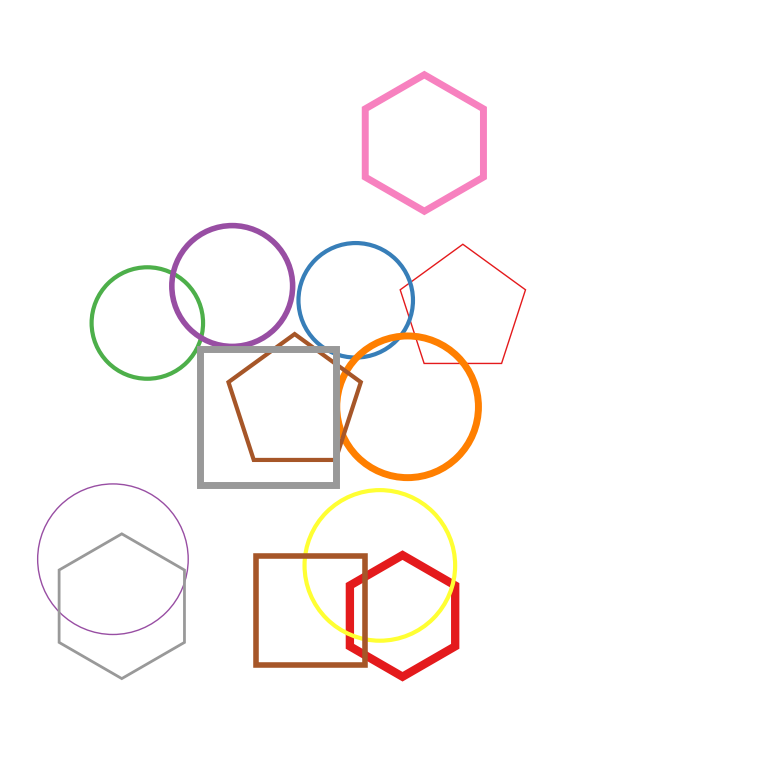[{"shape": "hexagon", "thickness": 3, "radius": 0.39, "center": [0.523, 0.2]}, {"shape": "pentagon", "thickness": 0.5, "radius": 0.43, "center": [0.601, 0.597]}, {"shape": "circle", "thickness": 1.5, "radius": 0.37, "center": [0.462, 0.61]}, {"shape": "circle", "thickness": 1.5, "radius": 0.36, "center": [0.191, 0.581]}, {"shape": "circle", "thickness": 0.5, "radius": 0.49, "center": [0.147, 0.274]}, {"shape": "circle", "thickness": 2, "radius": 0.39, "center": [0.302, 0.629]}, {"shape": "circle", "thickness": 2.5, "radius": 0.46, "center": [0.529, 0.472]}, {"shape": "circle", "thickness": 1.5, "radius": 0.49, "center": [0.493, 0.266]}, {"shape": "square", "thickness": 2, "radius": 0.35, "center": [0.403, 0.207]}, {"shape": "pentagon", "thickness": 1.5, "radius": 0.45, "center": [0.383, 0.476]}, {"shape": "hexagon", "thickness": 2.5, "radius": 0.44, "center": [0.551, 0.814]}, {"shape": "square", "thickness": 2.5, "radius": 0.44, "center": [0.348, 0.459]}, {"shape": "hexagon", "thickness": 1, "radius": 0.47, "center": [0.158, 0.213]}]